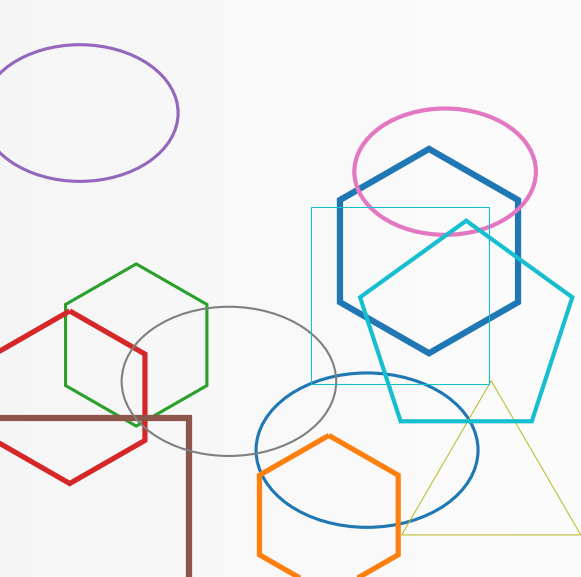[{"shape": "oval", "thickness": 1.5, "radius": 0.95, "center": [0.631, 0.22]}, {"shape": "hexagon", "thickness": 3, "radius": 0.88, "center": [0.738, 0.564]}, {"shape": "hexagon", "thickness": 2.5, "radius": 0.69, "center": [0.566, 0.107]}, {"shape": "hexagon", "thickness": 1.5, "radius": 0.7, "center": [0.234, 0.402]}, {"shape": "hexagon", "thickness": 2.5, "radius": 0.75, "center": [0.12, 0.311]}, {"shape": "oval", "thickness": 1.5, "radius": 0.85, "center": [0.137, 0.803]}, {"shape": "square", "thickness": 3, "radius": 0.86, "center": [0.152, 0.102]}, {"shape": "oval", "thickness": 2, "radius": 0.78, "center": [0.766, 0.702]}, {"shape": "oval", "thickness": 1, "radius": 0.92, "center": [0.394, 0.339]}, {"shape": "triangle", "thickness": 0.5, "radius": 0.89, "center": [0.845, 0.162]}, {"shape": "pentagon", "thickness": 2, "radius": 0.96, "center": [0.802, 0.425]}, {"shape": "square", "thickness": 0.5, "radius": 0.76, "center": [0.689, 0.487]}]